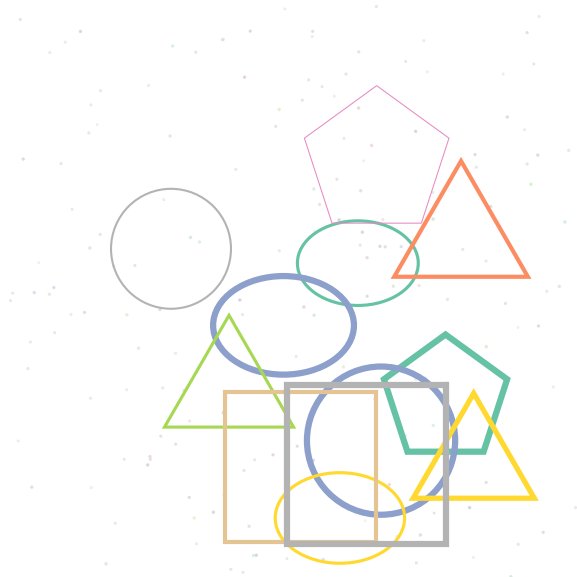[{"shape": "oval", "thickness": 1.5, "radius": 0.52, "center": [0.62, 0.543]}, {"shape": "pentagon", "thickness": 3, "radius": 0.56, "center": [0.771, 0.308]}, {"shape": "triangle", "thickness": 2, "radius": 0.67, "center": [0.798, 0.587]}, {"shape": "oval", "thickness": 3, "radius": 0.61, "center": [0.491, 0.436]}, {"shape": "circle", "thickness": 3, "radius": 0.64, "center": [0.66, 0.236]}, {"shape": "pentagon", "thickness": 0.5, "radius": 0.66, "center": [0.652, 0.719]}, {"shape": "triangle", "thickness": 1.5, "radius": 0.65, "center": [0.397, 0.324]}, {"shape": "triangle", "thickness": 2.5, "radius": 0.61, "center": [0.82, 0.197]}, {"shape": "oval", "thickness": 1.5, "radius": 0.56, "center": [0.589, 0.102]}, {"shape": "square", "thickness": 2, "radius": 0.65, "center": [0.521, 0.19]}, {"shape": "circle", "thickness": 1, "radius": 0.52, "center": [0.296, 0.568]}, {"shape": "square", "thickness": 3, "radius": 0.69, "center": [0.635, 0.194]}]